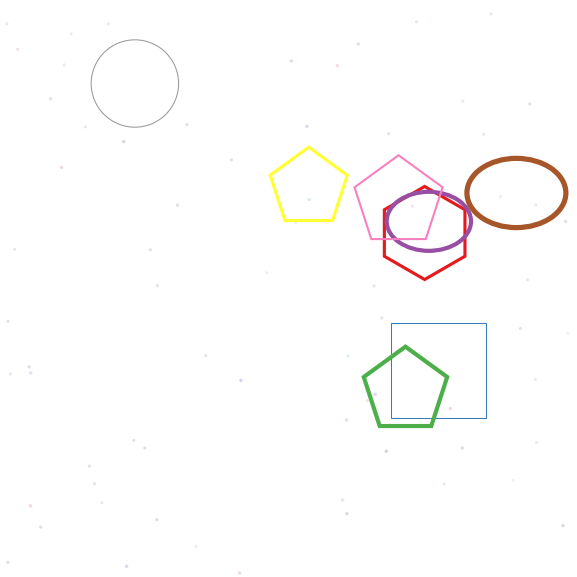[{"shape": "hexagon", "thickness": 1.5, "radius": 0.4, "center": [0.735, 0.596]}, {"shape": "square", "thickness": 0.5, "radius": 0.41, "center": [0.759, 0.358]}, {"shape": "pentagon", "thickness": 2, "radius": 0.38, "center": [0.702, 0.323]}, {"shape": "oval", "thickness": 2, "radius": 0.37, "center": [0.743, 0.616]}, {"shape": "pentagon", "thickness": 1.5, "radius": 0.35, "center": [0.535, 0.674]}, {"shape": "oval", "thickness": 2.5, "radius": 0.43, "center": [0.894, 0.665]}, {"shape": "pentagon", "thickness": 1, "radius": 0.4, "center": [0.69, 0.65]}, {"shape": "circle", "thickness": 0.5, "radius": 0.38, "center": [0.234, 0.855]}]